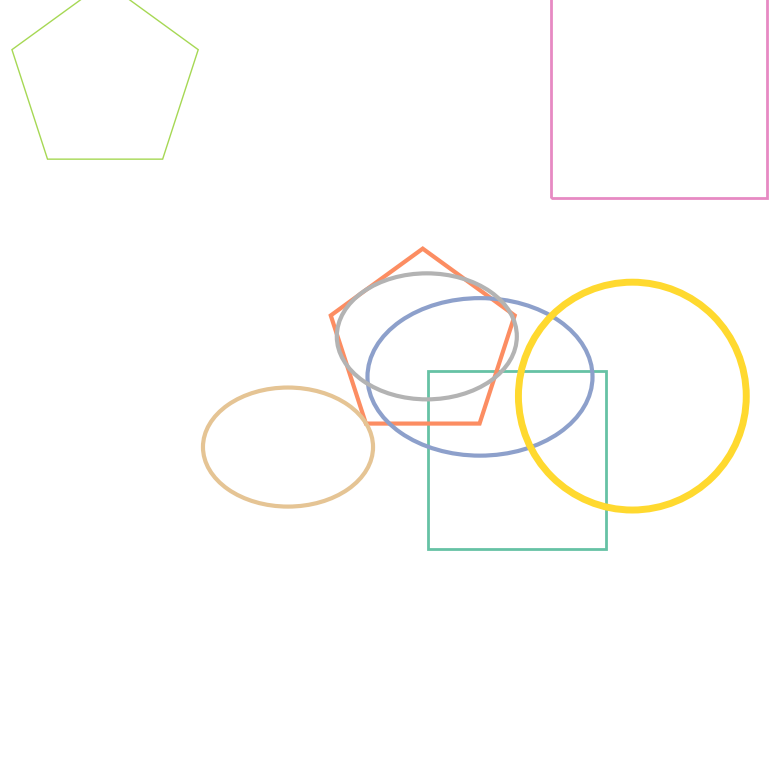[{"shape": "square", "thickness": 1, "radius": 0.58, "center": [0.672, 0.403]}, {"shape": "pentagon", "thickness": 1.5, "radius": 0.63, "center": [0.549, 0.552]}, {"shape": "oval", "thickness": 1.5, "radius": 0.73, "center": [0.623, 0.511]}, {"shape": "square", "thickness": 1, "radius": 0.7, "center": [0.856, 0.883]}, {"shape": "pentagon", "thickness": 0.5, "radius": 0.64, "center": [0.136, 0.896]}, {"shape": "circle", "thickness": 2.5, "radius": 0.74, "center": [0.821, 0.486]}, {"shape": "oval", "thickness": 1.5, "radius": 0.55, "center": [0.374, 0.419]}, {"shape": "oval", "thickness": 1.5, "radius": 0.58, "center": [0.554, 0.563]}]